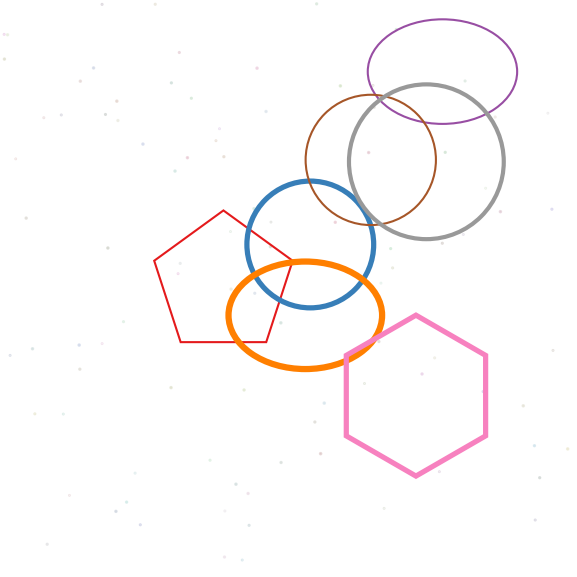[{"shape": "pentagon", "thickness": 1, "radius": 0.63, "center": [0.387, 0.509]}, {"shape": "circle", "thickness": 2.5, "radius": 0.55, "center": [0.537, 0.576]}, {"shape": "oval", "thickness": 1, "radius": 0.65, "center": [0.766, 0.875]}, {"shape": "oval", "thickness": 3, "radius": 0.66, "center": [0.529, 0.453]}, {"shape": "circle", "thickness": 1, "radius": 0.56, "center": [0.642, 0.722]}, {"shape": "hexagon", "thickness": 2.5, "radius": 0.7, "center": [0.72, 0.314]}, {"shape": "circle", "thickness": 2, "radius": 0.67, "center": [0.738, 0.719]}]